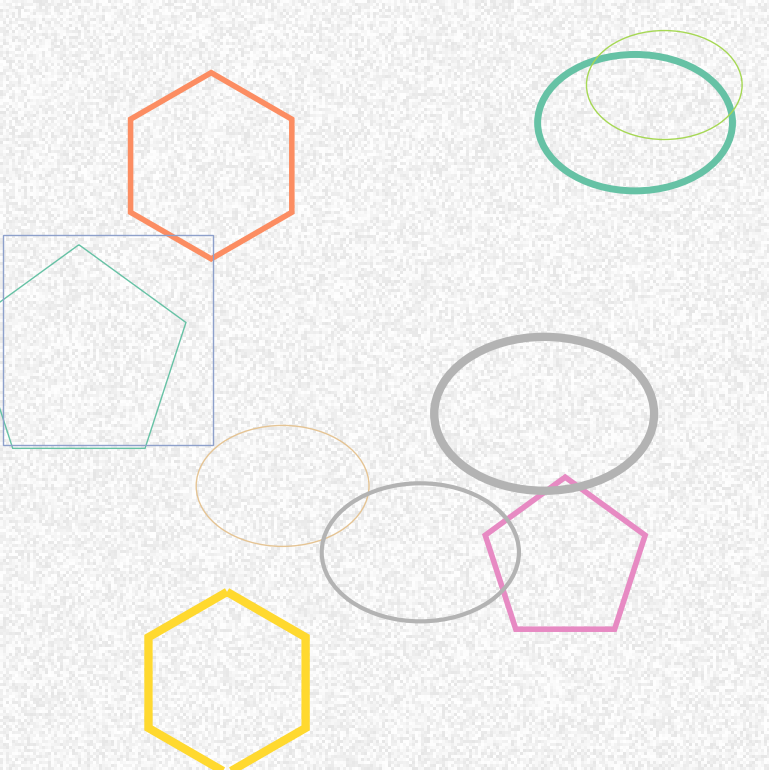[{"shape": "oval", "thickness": 2.5, "radius": 0.63, "center": [0.825, 0.841]}, {"shape": "pentagon", "thickness": 0.5, "radius": 0.73, "center": [0.102, 0.536]}, {"shape": "hexagon", "thickness": 2, "radius": 0.6, "center": [0.274, 0.785]}, {"shape": "square", "thickness": 0.5, "radius": 0.68, "center": [0.141, 0.558]}, {"shape": "pentagon", "thickness": 2, "radius": 0.55, "center": [0.734, 0.271]}, {"shape": "oval", "thickness": 0.5, "radius": 0.51, "center": [0.863, 0.89]}, {"shape": "hexagon", "thickness": 3, "radius": 0.59, "center": [0.295, 0.113]}, {"shape": "oval", "thickness": 0.5, "radius": 0.56, "center": [0.367, 0.369]}, {"shape": "oval", "thickness": 3, "radius": 0.71, "center": [0.707, 0.463]}, {"shape": "oval", "thickness": 1.5, "radius": 0.64, "center": [0.546, 0.283]}]